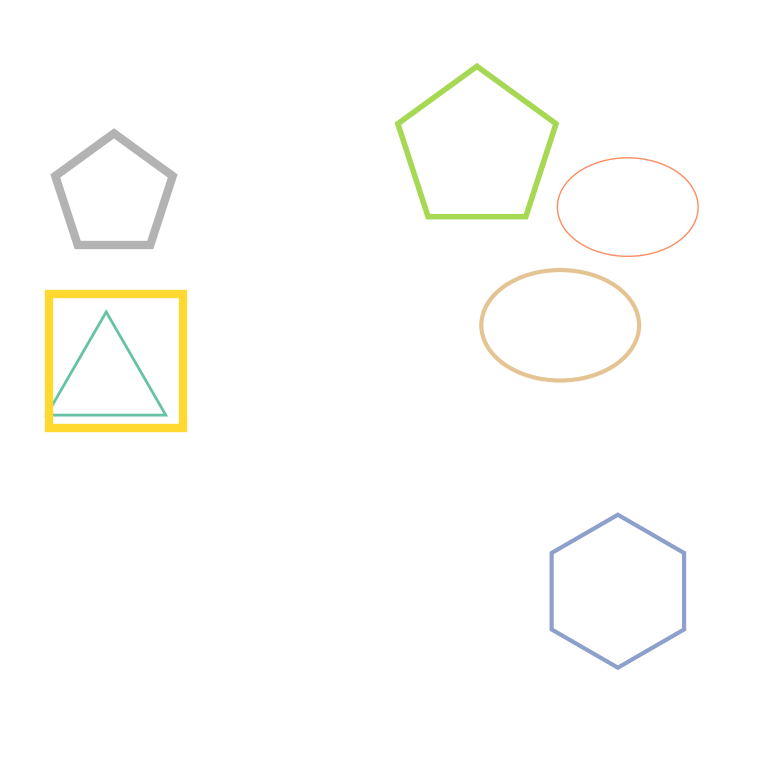[{"shape": "triangle", "thickness": 1, "radius": 0.45, "center": [0.138, 0.506]}, {"shape": "oval", "thickness": 0.5, "radius": 0.46, "center": [0.815, 0.731]}, {"shape": "hexagon", "thickness": 1.5, "radius": 0.5, "center": [0.802, 0.232]}, {"shape": "pentagon", "thickness": 2, "radius": 0.54, "center": [0.619, 0.806]}, {"shape": "square", "thickness": 3, "radius": 0.43, "center": [0.15, 0.531]}, {"shape": "oval", "thickness": 1.5, "radius": 0.51, "center": [0.728, 0.578]}, {"shape": "pentagon", "thickness": 3, "radius": 0.4, "center": [0.148, 0.747]}]